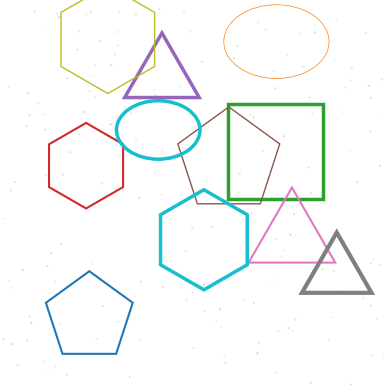[{"shape": "pentagon", "thickness": 1.5, "radius": 0.59, "center": [0.232, 0.177]}, {"shape": "oval", "thickness": 0.5, "radius": 0.68, "center": [0.718, 0.892]}, {"shape": "square", "thickness": 2.5, "radius": 0.62, "center": [0.716, 0.605]}, {"shape": "hexagon", "thickness": 1.5, "radius": 0.56, "center": [0.224, 0.57]}, {"shape": "triangle", "thickness": 2.5, "radius": 0.56, "center": [0.421, 0.803]}, {"shape": "pentagon", "thickness": 1, "radius": 0.7, "center": [0.594, 0.583]}, {"shape": "triangle", "thickness": 1.5, "radius": 0.65, "center": [0.758, 0.383]}, {"shape": "triangle", "thickness": 3, "radius": 0.52, "center": [0.875, 0.292]}, {"shape": "hexagon", "thickness": 1, "radius": 0.7, "center": [0.28, 0.898]}, {"shape": "hexagon", "thickness": 2.5, "radius": 0.65, "center": [0.53, 0.377]}, {"shape": "oval", "thickness": 2.5, "radius": 0.54, "center": [0.411, 0.662]}]